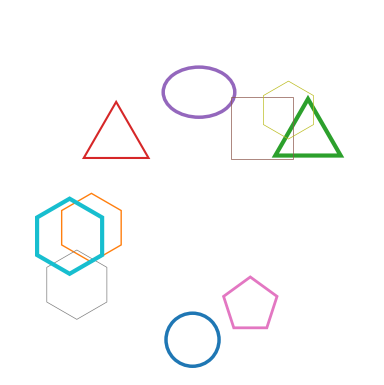[{"shape": "circle", "thickness": 2.5, "radius": 0.34, "center": [0.5, 0.118]}, {"shape": "hexagon", "thickness": 1, "radius": 0.45, "center": [0.237, 0.408]}, {"shape": "triangle", "thickness": 3, "radius": 0.49, "center": [0.8, 0.645]}, {"shape": "triangle", "thickness": 1.5, "radius": 0.49, "center": [0.302, 0.638]}, {"shape": "oval", "thickness": 2.5, "radius": 0.46, "center": [0.517, 0.761]}, {"shape": "square", "thickness": 0.5, "radius": 0.4, "center": [0.679, 0.669]}, {"shape": "pentagon", "thickness": 2, "radius": 0.36, "center": [0.65, 0.208]}, {"shape": "hexagon", "thickness": 0.5, "radius": 0.45, "center": [0.2, 0.261]}, {"shape": "hexagon", "thickness": 0.5, "radius": 0.38, "center": [0.749, 0.714]}, {"shape": "hexagon", "thickness": 3, "radius": 0.49, "center": [0.181, 0.386]}]